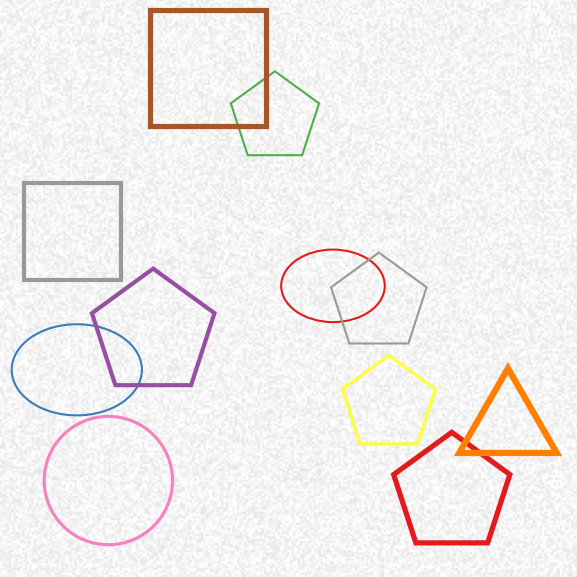[{"shape": "oval", "thickness": 1, "radius": 0.45, "center": [0.577, 0.504]}, {"shape": "pentagon", "thickness": 2.5, "radius": 0.53, "center": [0.782, 0.145]}, {"shape": "oval", "thickness": 1, "radius": 0.56, "center": [0.133, 0.359]}, {"shape": "pentagon", "thickness": 1, "radius": 0.4, "center": [0.476, 0.795]}, {"shape": "pentagon", "thickness": 2, "radius": 0.56, "center": [0.265, 0.422]}, {"shape": "triangle", "thickness": 3, "radius": 0.49, "center": [0.88, 0.264]}, {"shape": "pentagon", "thickness": 1.5, "radius": 0.42, "center": [0.673, 0.299]}, {"shape": "square", "thickness": 2.5, "radius": 0.5, "center": [0.361, 0.882]}, {"shape": "circle", "thickness": 1.5, "radius": 0.56, "center": [0.188, 0.167]}, {"shape": "pentagon", "thickness": 1, "radius": 0.44, "center": [0.656, 0.475]}, {"shape": "square", "thickness": 2, "radius": 0.42, "center": [0.125, 0.598]}]